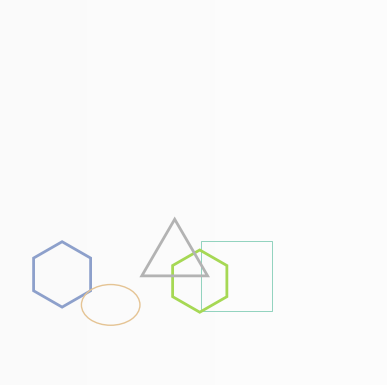[{"shape": "square", "thickness": 0.5, "radius": 0.46, "center": [0.611, 0.283]}, {"shape": "hexagon", "thickness": 2, "radius": 0.42, "center": [0.16, 0.287]}, {"shape": "hexagon", "thickness": 2, "radius": 0.4, "center": [0.515, 0.27]}, {"shape": "oval", "thickness": 1, "radius": 0.38, "center": [0.286, 0.208]}, {"shape": "triangle", "thickness": 2, "radius": 0.49, "center": [0.451, 0.332]}]